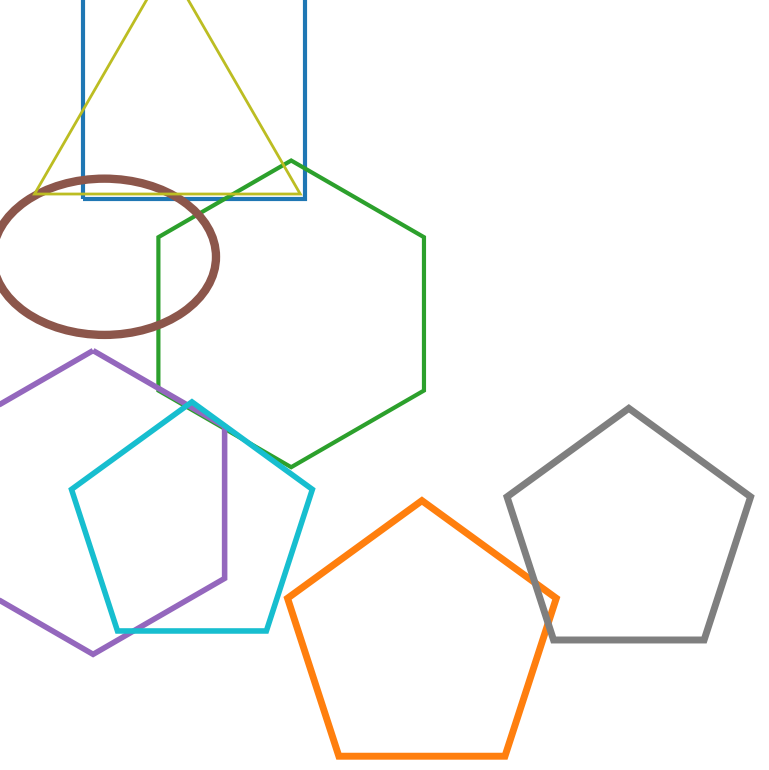[{"shape": "square", "thickness": 1.5, "radius": 0.72, "center": [0.252, 0.885]}, {"shape": "pentagon", "thickness": 2.5, "radius": 0.92, "center": [0.548, 0.166]}, {"shape": "hexagon", "thickness": 1.5, "radius": 1.0, "center": [0.378, 0.592]}, {"shape": "hexagon", "thickness": 2, "radius": 0.99, "center": [0.121, 0.347]}, {"shape": "oval", "thickness": 3, "radius": 0.72, "center": [0.136, 0.667]}, {"shape": "pentagon", "thickness": 2.5, "radius": 0.83, "center": [0.817, 0.303]}, {"shape": "triangle", "thickness": 1, "radius": 1.0, "center": [0.217, 0.848]}, {"shape": "pentagon", "thickness": 2, "radius": 0.82, "center": [0.249, 0.314]}]